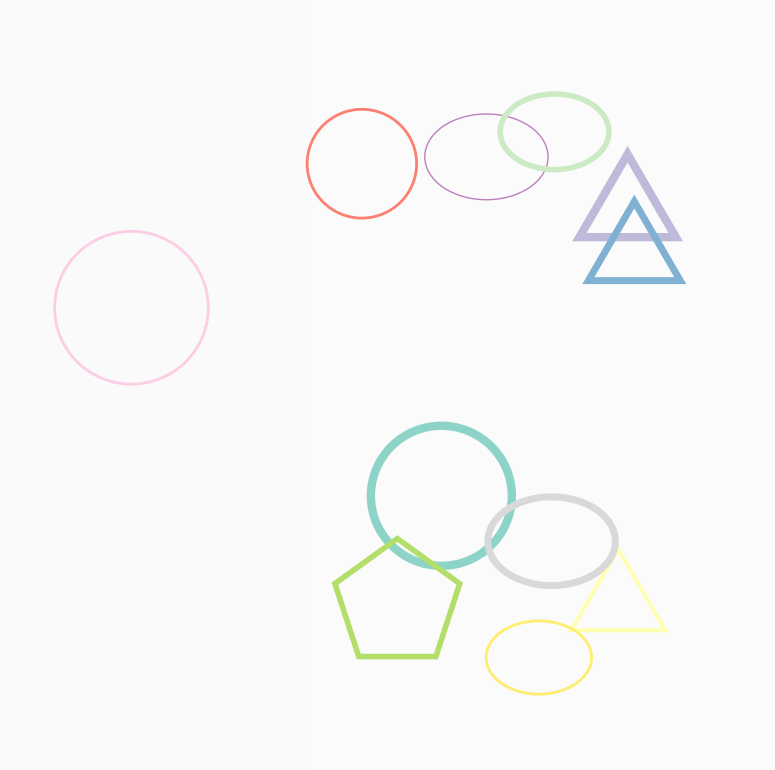[{"shape": "circle", "thickness": 3, "radius": 0.45, "center": [0.57, 0.356]}, {"shape": "triangle", "thickness": 1.5, "radius": 0.35, "center": [0.798, 0.217]}, {"shape": "triangle", "thickness": 3, "radius": 0.36, "center": [0.81, 0.728]}, {"shape": "circle", "thickness": 1, "radius": 0.35, "center": [0.467, 0.787]}, {"shape": "triangle", "thickness": 2.5, "radius": 0.34, "center": [0.818, 0.67]}, {"shape": "pentagon", "thickness": 2, "radius": 0.42, "center": [0.513, 0.216]}, {"shape": "circle", "thickness": 1, "radius": 0.5, "center": [0.17, 0.6]}, {"shape": "oval", "thickness": 2.5, "radius": 0.41, "center": [0.712, 0.297]}, {"shape": "oval", "thickness": 0.5, "radius": 0.4, "center": [0.628, 0.796]}, {"shape": "oval", "thickness": 2, "radius": 0.35, "center": [0.716, 0.829]}, {"shape": "oval", "thickness": 1, "radius": 0.34, "center": [0.695, 0.146]}]